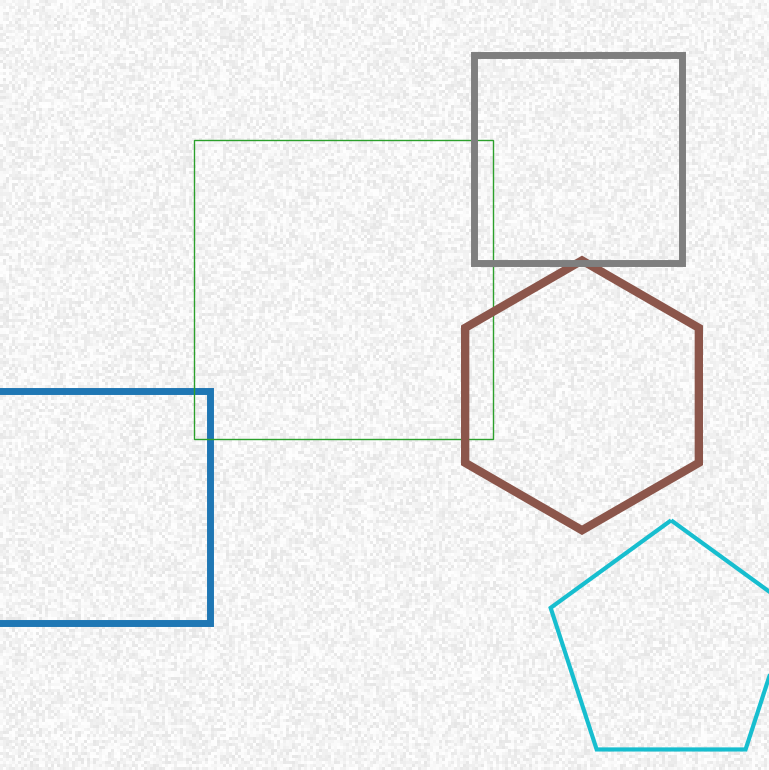[{"shape": "square", "thickness": 2.5, "radius": 0.75, "center": [0.121, 0.342]}, {"shape": "square", "thickness": 0.5, "radius": 0.97, "center": [0.446, 0.624]}, {"shape": "hexagon", "thickness": 3, "radius": 0.88, "center": [0.756, 0.487]}, {"shape": "square", "thickness": 2.5, "radius": 0.67, "center": [0.751, 0.793]}, {"shape": "pentagon", "thickness": 1.5, "radius": 0.82, "center": [0.872, 0.16]}]